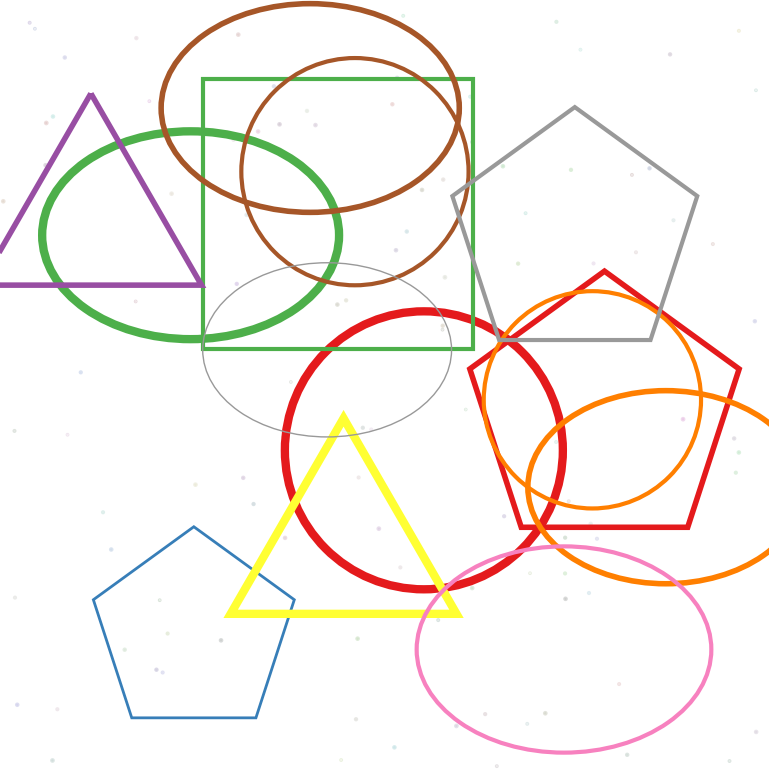[{"shape": "circle", "thickness": 3, "radius": 0.9, "center": [0.55, 0.415]}, {"shape": "pentagon", "thickness": 2, "radius": 0.92, "center": [0.785, 0.464]}, {"shape": "pentagon", "thickness": 1, "radius": 0.69, "center": [0.252, 0.179]}, {"shape": "square", "thickness": 1.5, "radius": 0.88, "center": [0.439, 0.722]}, {"shape": "oval", "thickness": 3, "radius": 0.96, "center": [0.248, 0.695]}, {"shape": "triangle", "thickness": 2, "radius": 0.83, "center": [0.118, 0.713]}, {"shape": "circle", "thickness": 1.5, "radius": 0.71, "center": [0.769, 0.481]}, {"shape": "oval", "thickness": 2, "radius": 0.9, "center": [0.865, 0.367]}, {"shape": "triangle", "thickness": 3, "radius": 0.85, "center": [0.446, 0.287]}, {"shape": "oval", "thickness": 2, "radius": 0.97, "center": [0.403, 0.86]}, {"shape": "circle", "thickness": 1.5, "radius": 0.74, "center": [0.461, 0.777]}, {"shape": "oval", "thickness": 1.5, "radius": 0.96, "center": [0.732, 0.156]}, {"shape": "pentagon", "thickness": 1.5, "radius": 0.84, "center": [0.747, 0.694]}, {"shape": "oval", "thickness": 0.5, "radius": 0.81, "center": [0.425, 0.546]}]